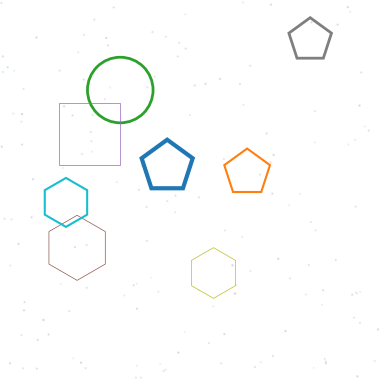[{"shape": "pentagon", "thickness": 3, "radius": 0.35, "center": [0.434, 0.567]}, {"shape": "pentagon", "thickness": 1.5, "radius": 0.31, "center": [0.642, 0.552]}, {"shape": "circle", "thickness": 2, "radius": 0.43, "center": [0.312, 0.766]}, {"shape": "square", "thickness": 0.5, "radius": 0.4, "center": [0.233, 0.651]}, {"shape": "hexagon", "thickness": 0.5, "radius": 0.42, "center": [0.2, 0.356]}, {"shape": "pentagon", "thickness": 2, "radius": 0.29, "center": [0.806, 0.896]}, {"shape": "hexagon", "thickness": 0.5, "radius": 0.33, "center": [0.554, 0.291]}, {"shape": "hexagon", "thickness": 1.5, "radius": 0.32, "center": [0.171, 0.474]}]